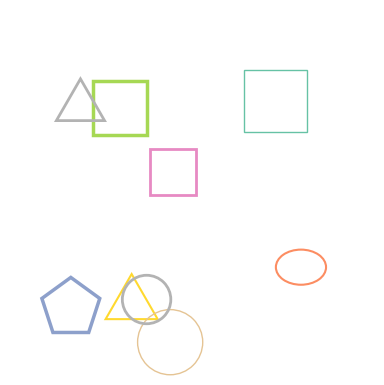[{"shape": "square", "thickness": 1, "radius": 0.41, "center": [0.716, 0.737]}, {"shape": "oval", "thickness": 1.5, "radius": 0.33, "center": [0.782, 0.306]}, {"shape": "pentagon", "thickness": 2.5, "radius": 0.4, "center": [0.184, 0.2]}, {"shape": "square", "thickness": 2, "radius": 0.3, "center": [0.449, 0.552]}, {"shape": "square", "thickness": 2.5, "radius": 0.35, "center": [0.311, 0.72]}, {"shape": "triangle", "thickness": 1.5, "radius": 0.39, "center": [0.342, 0.21]}, {"shape": "circle", "thickness": 1, "radius": 0.42, "center": [0.442, 0.111]}, {"shape": "triangle", "thickness": 2, "radius": 0.36, "center": [0.209, 0.723]}, {"shape": "circle", "thickness": 2, "radius": 0.31, "center": [0.381, 0.222]}]